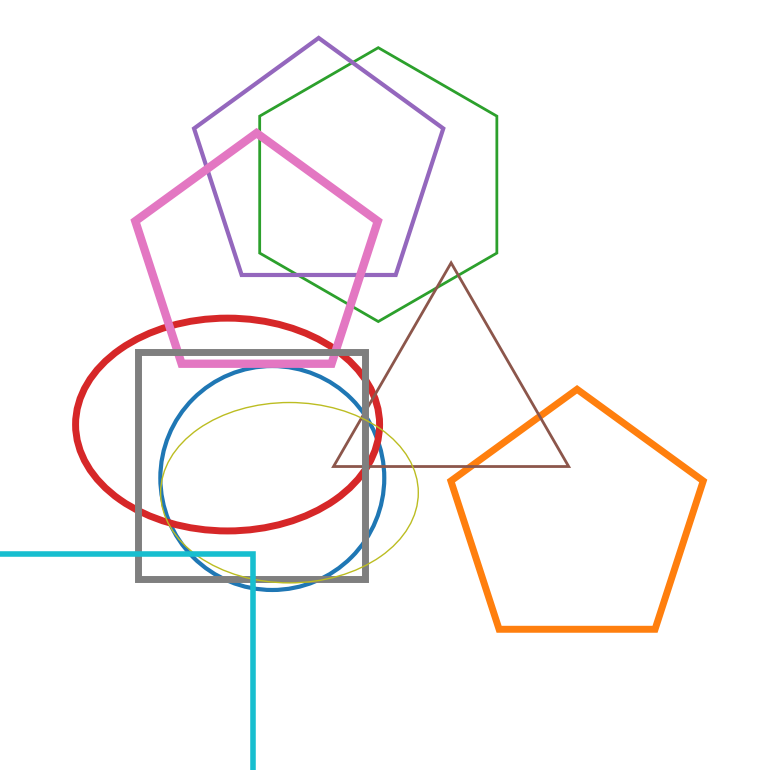[{"shape": "circle", "thickness": 1.5, "radius": 0.73, "center": [0.354, 0.379]}, {"shape": "pentagon", "thickness": 2.5, "radius": 0.86, "center": [0.749, 0.322]}, {"shape": "hexagon", "thickness": 1, "radius": 0.89, "center": [0.491, 0.76]}, {"shape": "oval", "thickness": 2.5, "radius": 0.99, "center": [0.296, 0.449]}, {"shape": "pentagon", "thickness": 1.5, "radius": 0.85, "center": [0.414, 0.781]}, {"shape": "triangle", "thickness": 1, "radius": 0.88, "center": [0.586, 0.482]}, {"shape": "pentagon", "thickness": 3, "radius": 0.83, "center": [0.333, 0.662]}, {"shape": "square", "thickness": 2.5, "radius": 0.74, "center": [0.327, 0.396]}, {"shape": "oval", "thickness": 0.5, "radius": 0.84, "center": [0.376, 0.36]}, {"shape": "square", "thickness": 2, "radius": 0.85, "center": [0.157, 0.11]}]